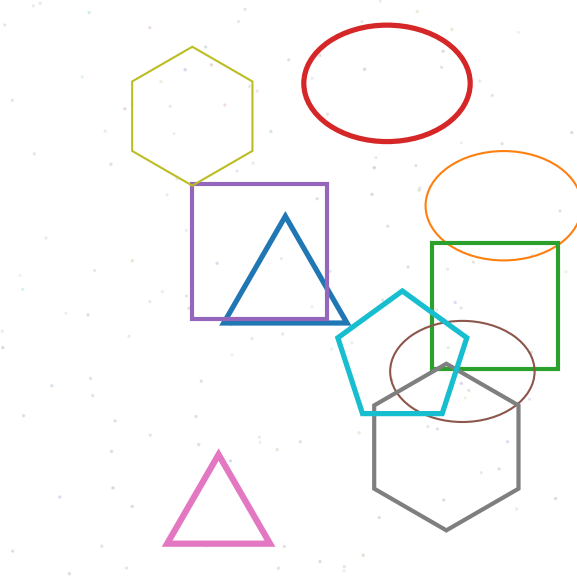[{"shape": "triangle", "thickness": 2.5, "radius": 0.62, "center": [0.494, 0.501]}, {"shape": "oval", "thickness": 1, "radius": 0.68, "center": [0.872, 0.643]}, {"shape": "square", "thickness": 2, "radius": 0.55, "center": [0.856, 0.47]}, {"shape": "oval", "thickness": 2.5, "radius": 0.72, "center": [0.67, 0.855]}, {"shape": "square", "thickness": 2, "radius": 0.58, "center": [0.449, 0.563]}, {"shape": "oval", "thickness": 1, "radius": 0.63, "center": [0.801, 0.356]}, {"shape": "triangle", "thickness": 3, "radius": 0.51, "center": [0.378, 0.109]}, {"shape": "hexagon", "thickness": 2, "radius": 0.72, "center": [0.773, 0.225]}, {"shape": "hexagon", "thickness": 1, "radius": 0.6, "center": [0.333, 0.798]}, {"shape": "pentagon", "thickness": 2.5, "radius": 0.59, "center": [0.697, 0.378]}]